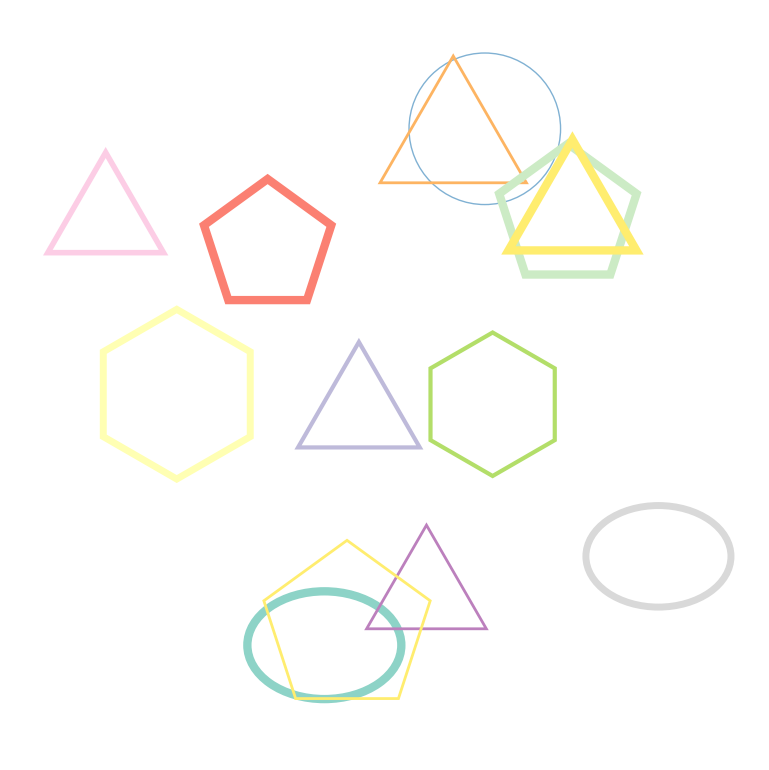[{"shape": "oval", "thickness": 3, "radius": 0.5, "center": [0.421, 0.162]}, {"shape": "hexagon", "thickness": 2.5, "radius": 0.55, "center": [0.23, 0.488]}, {"shape": "triangle", "thickness": 1.5, "radius": 0.46, "center": [0.466, 0.465]}, {"shape": "pentagon", "thickness": 3, "radius": 0.43, "center": [0.348, 0.681]}, {"shape": "circle", "thickness": 0.5, "radius": 0.49, "center": [0.63, 0.833]}, {"shape": "triangle", "thickness": 1, "radius": 0.55, "center": [0.589, 0.817]}, {"shape": "hexagon", "thickness": 1.5, "radius": 0.47, "center": [0.64, 0.475]}, {"shape": "triangle", "thickness": 2, "radius": 0.43, "center": [0.137, 0.715]}, {"shape": "oval", "thickness": 2.5, "radius": 0.47, "center": [0.855, 0.278]}, {"shape": "triangle", "thickness": 1, "radius": 0.45, "center": [0.554, 0.228]}, {"shape": "pentagon", "thickness": 3, "radius": 0.47, "center": [0.738, 0.719]}, {"shape": "pentagon", "thickness": 1, "radius": 0.57, "center": [0.451, 0.185]}, {"shape": "triangle", "thickness": 3, "radius": 0.48, "center": [0.743, 0.723]}]